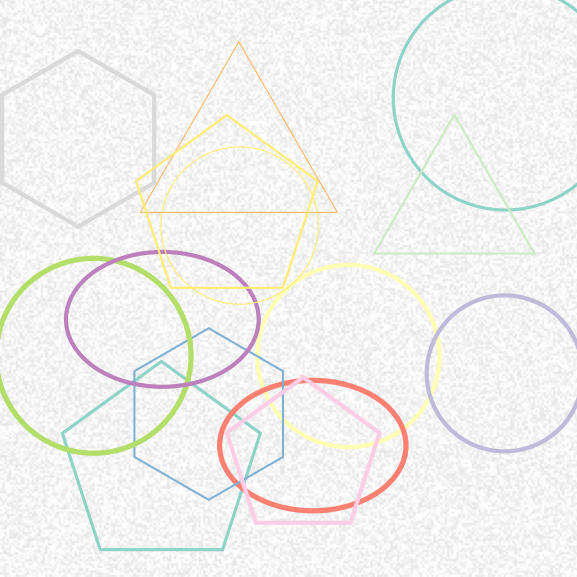[{"shape": "circle", "thickness": 1.5, "radius": 0.97, "center": [0.875, 0.83]}, {"shape": "pentagon", "thickness": 1.5, "radius": 0.9, "center": [0.279, 0.193]}, {"shape": "circle", "thickness": 2, "radius": 0.79, "center": [0.603, 0.383]}, {"shape": "circle", "thickness": 2, "radius": 0.68, "center": [0.874, 0.353]}, {"shape": "oval", "thickness": 2.5, "radius": 0.81, "center": [0.542, 0.228]}, {"shape": "hexagon", "thickness": 1, "radius": 0.74, "center": [0.361, 0.282]}, {"shape": "triangle", "thickness": 0.5, "radius": 0.98, "center": [0.414, 0.73]}, {"shape": "circle", "thickness": 2.5, "radius": 0.84, "center": [0.162, 0.383]}, {"shape": "pentagon", "thickness": 2, "radius": 0.7, "center": [0.525, 0.207]}, {"shape": "hexagon", "thickness": 2, "radius": 0.76, "center": [0.135, 0.759]}, {"shape": "oval", "thickness": 2, "radius": 0.83, "center": [0.281, 0.446]}, {"shape": "triangle", "thickness": 1, "radius": 0.8, "center": [0.787, 0.64]}, {"shape": "circle", "thickness": 0.5, "radius": 0.68, "center": [0.415, 0.609]}, {"shape": "pentagon", "thickness": 1, "radius": 0.83, "center": [0.393, 0.635]}]